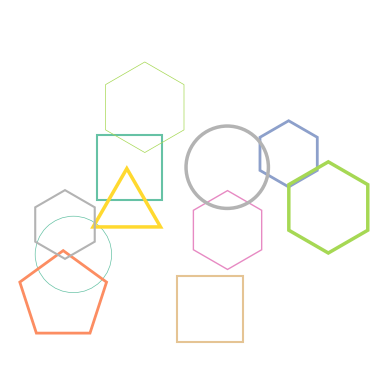[{"shape": "square", "thickness": 1.5, "radius": 0.42, "center": [0.337, 0.565]}, {"shape": "circle", "thickness": 0.5, "radius": 0.5, "center": [0.191, 0.339]}, {"shape": "pentagon", "thickness": 2, "radius": 0.59, "center": [0.164, 0.231]}, {"shape": "hexagon", "thickness": 2, "radius": 0.43, "center": [0.75, 0.6]}, {"shape": "hexagon", "thickness": 1, "radius": 0.51, "center": [0.591, 0.403]}, {"shape": "hexagon", "thickness": 2.5, "radius": 0.59, "center": [0.853, 0.461]}, {"shape": "hexagon", "thickness": 0.5, "radius": 0.59, "center": [0.376, 0.721]}, {"shape": "triangle", "thickness": 2.5, "radius": 0.51, "center": [0.329, 0.461]}, {"shape": "square", "thickness": 1.5, "radius": 0.43, "center": [0.545, 0.197]}, {"shape": "circle", "thickness": 2.5, "radius": 0.53, "center": [0.59, 0.566]}, {"shape": "hexagon", "thickness": 1.5, "radius": 0.45, "center": [0.169, 0.417]}]